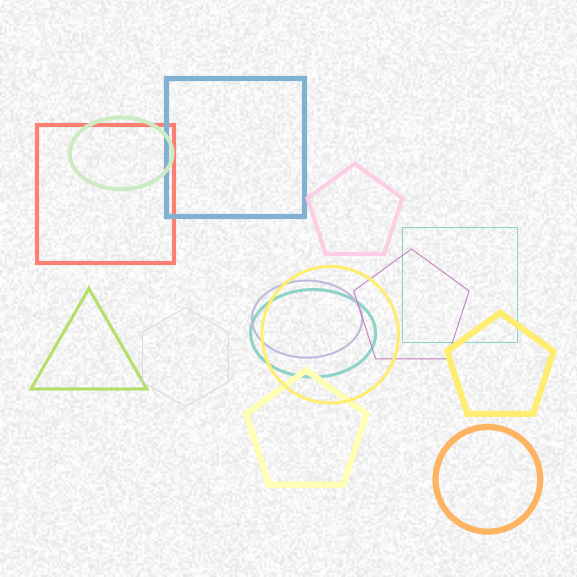[{"shape": "square", "thickness": 0.5, "radius": 0.5, "center": [0.795, 0.506]}, {"shape": "oval", "thickness": 1.5, "radius": 0.54, "center": [0.542, 0.422]}, {"shape": "pentagon", "thickness": 3, "radius": 0.55, "center": [0.53, 0.248]}, {"shape": "oval", "thickness": 1, "radius": 0.48, "center": [0.532, 0.447]}, {"shape": "square", "thickness": 2, "radius": 0.6, "center": [0.182, 0.663]}, {"shape": "square", "thickness": 2.5, "radius": 0.6, "center": [0.407, 0.745]}, {"shape": "circle", "thickness": 3, "radius": 0.45, "center": [0.845, 0.169]}, {"shape": "triangle", "thickness": 1.5, "radius": 0.58, "center": [0.154, 0.384]}, {"shape": "pentagon", "thickness": 2, "radius": 0.43, "center": [0.615, 0.629]}, {"shape": "hexagon", "thickness": 0.5, "radius": 0.43, "center": [0.321, 0.381]}, {"shape": "pentagon", "thickness": 0.5, "radius": 0.53, "center": [0.712, 0.463]}, {"shape": "oval", "thickness": 2, "radius": 0.44, "center": [0.21, 0.734]}, {"shape": "circle", "thickness": 1.5, "radius": 0.59, "center": [0.572, 0.42]}, {"shape": "pentagon", "thickness": 3, "radius": 0.48, "center": [0.866, 0.361]}]